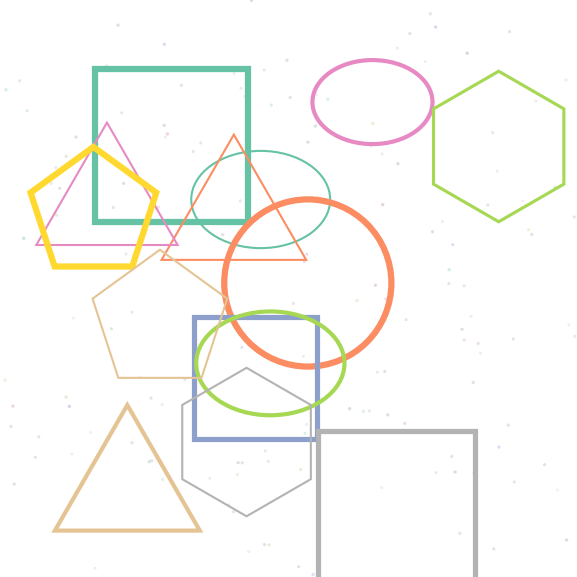[{"shape": "square", "thickness": 3, "radius": 0.66, "center": [0.298, 0.746]}, {"shape": "oval", "thickness": 1, "radius": 0.6, "center": [0.451, 0.654]}, {"shape": "triangle", "thickness": 1, "radius": 0.72, "center": [0.405, 0.621]}, {"shape": "circle", "thickness": 3, "radius": 0.72, "center": [0.533, 0.509]}, {"shape": "square", "thickness": 2.5, "radius": 0.53, "center": [0.443, 0.345]}, {"shape": "oval", "thickness": 2, "radius": 0.52, "center": [0.645, 0.822]}, {"shape": "triangle", "thickness": 1, "radius": 0.71, "center": [0.185, 0.646]}, {"shape": "hexagon", "thickness": 1.5, "radius": 0.65, "center": [0.864, 0.745]}, {"shape": "oval", "thickness": 2, "radius": 0.64, "center": [0.468, 0.37]}, {"shape": "pentagon", "thickness": 3, "radius": 0.57, "center": [0.162, 0.63]}, {"shape": "pentagon", "thickness": 1, "radius": 0.61, "center": [0.277, 0.444]}, {"shape": "triangle", "thickness": 2, "radius": 0.72, "center": [0.22, 0.153]}, {"shape": "hexagon", "thickness": 1, "radius": 0.64, "center": [0.427, 0.234]}, {"shape": "square", "thickness": 2.5, "radius": 0.68, "center": [0.687, 0.117]}]